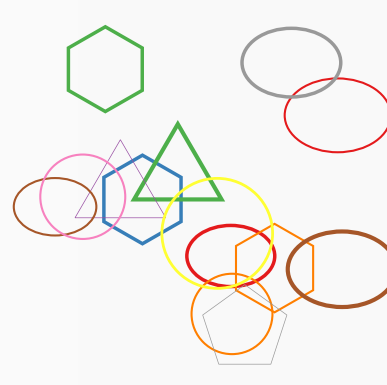[{"shape": "oval", "thickness": 1.5, "radius": 0.68, "center": [0.872, 0.7]}, {"shape": "oval", "thickness": 2.5, "radius": 0.57, "center": [0.596, 0.335]}, {"shape": "hexagon", "thickness": 2.5, "radius": 0.57, "center": [0.368, 0.482]}, {"shape": "hexagon", "thickness": 2.5, "radius": 0.55, "center": [0.272, 0.82]}, {"shape": "triangle", "thickness": 3, "radius": 0.65, "center": [0.459, 0.547]}, {"shape": "triangle", "thickness": 0.5, "radius": 0.68, "center": [0.311, 0.502]}, {"shape": "circle", "thickness": 1.5, "radius": 0.52, "center": [0.599, 0.185]}, {"shape": "hexagon", "thickness": 1.5, "radius": 0.57, "center": [0.709, 0.304]}, {"shape": "circle", "thickness": 2, "radius": 0.71, "center": [0.561, 0.394]}, {"shape": "oval", "thickness": 3, "radius": 0.7, "center": [0.883, 0.301]}, {"shape": "oval", "thickness": 1.5, "radius": 0.53, "center": [0.142, 0.463]}, {"shape": "circle", "thickness": 1.5, "radius": 0.55, "center": [0.214, 0.489]}, {"shape": "oval", "thickness": 2.5, "radius": 0.64, "center": [0.752, 0.837]}, {"shape": "pentagon", "thickness": 0.5, "radius": 0.57, "center": [0.632, 0.146]}]